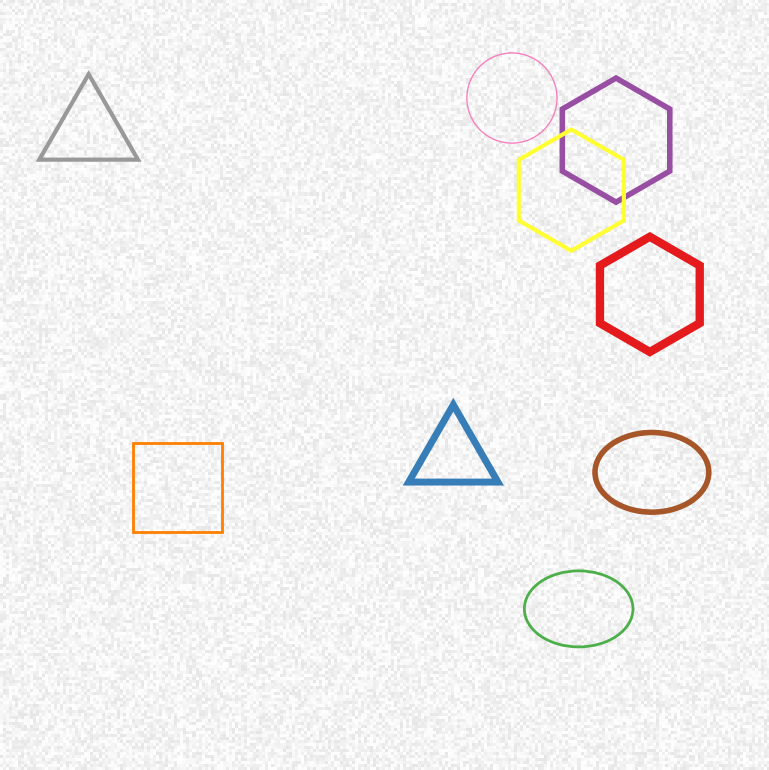[{"shape": "hexagon", "thickness": 3, "radius": 0.37, "center": [0.844, 0.618]}, {"shape": "triangle", "thickness": 2.5, "radius": 0.33, "center": [0.589, 0.407]}, {"shape": "oval", "thickness": 1, "radius": 0.35, "center": [0.752, 0.209]}, {"shape": "hexagon", "thickness": 2, "radius": 0.4, "center": [0.8, 0.818]}, {"shape": "square", "thickness": 1, "radius": 0.29, "center": [0.23, 0.367]}, {"shape": "hexagon", "thickness": 1.5, "radius": 0.39, "center": [0.742, 0.753]}, {"shape": "oval", "thickness": 2, "radius": 0.37, "center": [0.847, 0.387]}, {"shape": "circle", "thickness": 0.5, "radius": 0.29, "center": [0.665, 0.873]}, {"shape": "triangle", "thickness": 1.5, "radius": 0.37, "center": [0.115, 0.83]}]